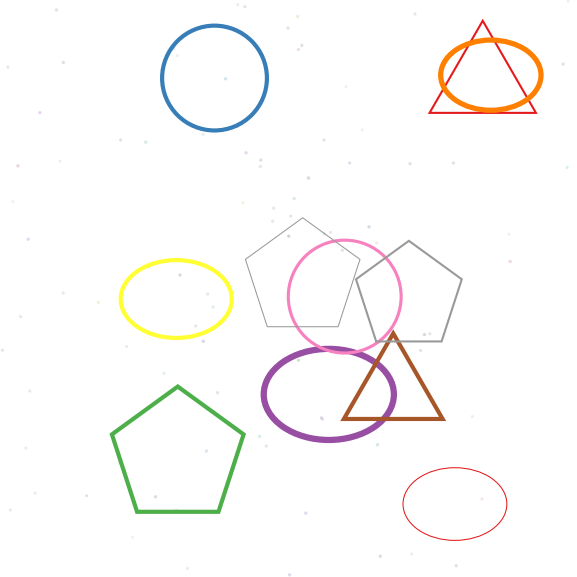[{"shape": "oval", "thickness": 0.5, "radius": 0.45, "center": [0.788, 0.126]}, {"shape": "triangle", "thickness": 1, "radius": 0.53, "center": [0.836, 0.857]}, {"shape": "circle", "thickness": 2, "radius": 0.45, "center": [0.371, 0.864]}, {"shape": "pentagon", "thickness": 2, "radius": 0.6, "center": [0.308, 0.21]}, {"shape": "oval", "thickness": 3, "radius": 0.56, "center": [0.569, 0.316]}, {"shape": "oval", "thickness": 2.5, "radius": 0.43, "center": [0.85, 0.869]}, {"shape": "oval", "thickness": 2, "radius": 0.48, "center": [0.305, 0.481]}, {"shape": "triangle", "thickness": 2, "radius": 0.49, "center": [0.681, 0.323]}, {"shape": "circle", "thickness": 1.5, "radius": 0.49, "center": [0.597, 0.486]}, {"shape": "pentagon", "thickness": 1, "radius": 0.48, "center": [0.708, 0.486]}, {"shape": "pentagon", "thickness": 0.5, "radius": 0.52, "center": [0.524, 0.518]}]